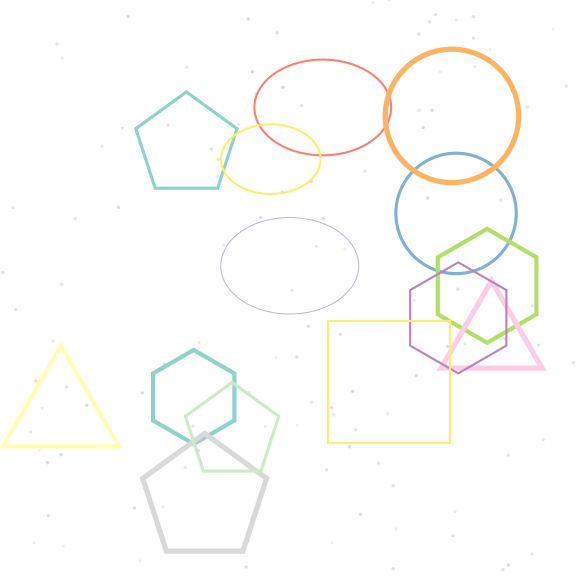[{"shape": "pentagon", "thickness": 1.5, "radius": 0.46, "center": [0.323, 0.748]}, {"shape": "hexagon", "thickness": 2, "radius": 0.41, "center": [0.335, 0.312]}, {"shape": "triangle", "thickness": 2, "radius": 0.58, "center": [0.105, 0.284]}, {"shape": "oval", "thickness": 0.5, "radius": 0.6, "center": [0.502, 0.539]}, {"shape": "oval", "thickness": 1, "radius": 0.59, "center": [0.559, 0.813]}, {"shape": "circle", "thickness": 1.5, "radius": 0.52, "center": [0.79, 0.63]}, {"shape": "circle", "thickness": 2.5, "radius": 0.58, "center": [0.783, 0.798]}, {"shape": "hexagon", "thickness": 2, "radius": 0.49, "center": [0.844, 0.504]}, {"shape": "triangle", "thickness": 2.5, "radius": 0.5, "center": [0.851, 0.412]}, {"shape": "pentagon", "thickness": 2.5, "radius": 0.56, "center": [0.354, 0.136]}, {"shape": "hexagon", "thickness": 1, "radius": 0.48, "center": [0.794, 0.449]}, {"shape": "pentagon", "thickness": 1.5, "radius": 0.42, "center": [0.402, 0.252]}, {"shape": "oval", "thickness": 1, "radius": 0.43, "center": [0.469, 0.723]}, {"shape": "square", "thickness": 1, "radius": 0.53, "center": [0.674, 0.337]}]